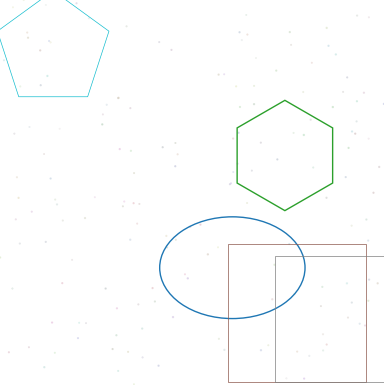[{"shape": "oval", "thickness": 1, "radius": 0.94, "center": [0.604, 0.305]}, {"shape": "hexagon", "thickness": 1, "radius": 0.72, "center": [0.74, 0.596]}, {"shape": "square", "thickness": 0.5, "radius": 0.9, "center": [0.771, 0.187]}, {"shape": "square", "thickness": 0.5, "radius": 0.82, "center": [0.877, 0.172]}, {"shape": "pentagon", "thickness": 0.5, "radius": 0.76, "center": [0.138, 0.872]}]